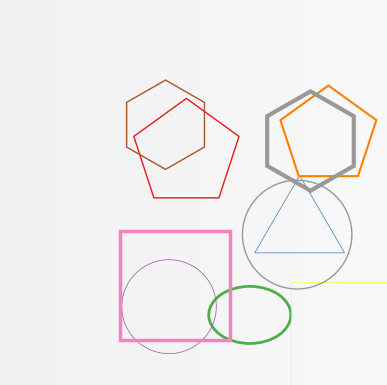[{"shape": "pentagon", "thickness": 1, "radius": 0.71, "center": [0.481, 0.602]}, {"shape": "triangle", "thickness": 0.5, "radius": 0.67, "center": [0.773, 0.41]}, {"shape": "oval", "thickness": 2, "radius": 0.53, "center": [0.645, 0.182]}, {"shape": "circle", "thickness": 0.5, "radius": 0.61, "center": [0.436, 0.203]}, {"shape": "pentagon", "thickness": 1.5, "radius": 0.65, "center": [0.847, 0.648]}, {"shape": "square", "thickness": 0.5, "radius": 0.7, "center": [0.892, 0.127]}, {"shape": "hexagon", "thickness": 1, "radius": 0.58, "center": [0.427, 0.676]}, {"shape": "square", "thickness": 2.5, "radius": 0.71, "center": [0.451, 0.258]}, {"shape": "circle", "thickness": 1, "radius": 0.71, "center": [0.767, 0.391]}, {"shape": "hexagon", "thickness": 3, "radius": 0.65, "center": [0.801, 0.634]}]